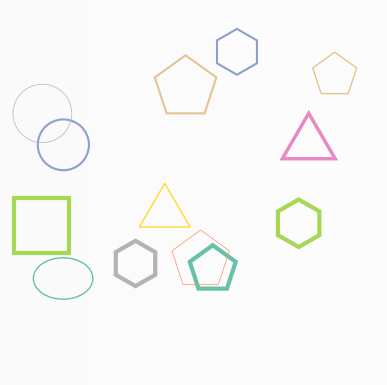[{"shape": "pentagon", "thickness": 3, "radius": 0.31, "center": [0.549, 0.301]}, {"shape": "oval", "thickness": 1, "radius": 0.38, "center": [0.163, 0.277]}, {"shape": "pentagon", "thickness": 0.5, "radius": 0.39, "center": [0.518, 0.324]}, {"shape": "hexagon", "thickness": 1.5, "radius": 0.3, "center": [0.612, 0.865]}, {"shape": "circle", "thickness": 1.5, "radius": 0.33, "center": [0.163, 0.624]}, {"shape": "triangle", "thickness": 2.5, "radius": 0.39, "center": [0.797, 0.627]}, {"shape": "hexagon", "thickness": 3, "radius": 0.31, "center": [0.771, 0.42]}, {"shape": "square", "thickness": 3, "radius": 0.36, "center": [0.108, 0.415]}, {"shape": "triangle", "thickness": 1, "radius": 0.38, "center": [0.425, 0.448]}, {"shape": "pentagon", "thickness": 1, "radius": 0.3, "center": [0.864, 0.805]}, {"shape": "pentagon", "thickness": 1.5, "radius": 0.42, "center": [0.479, 0.773]}, {"shape": "circle", "thickness": 0.5, "radius": 0.38, "center": [0.109, 0.705]}, {"shape": "hexagon", "thickness": 3, "radius": 0.29, "center": [0.35, 0.316]}]